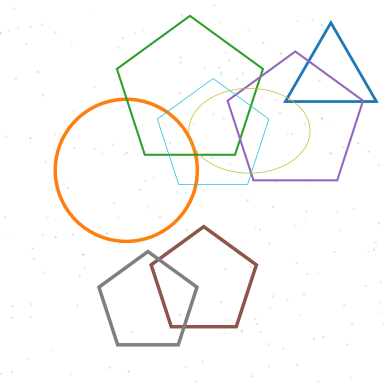[{"shape": "triangle", "thickness": 2, "radius": 0.68, "center": [0.859, 0.805]}, {"shape": "circle", "thickness": 2.5, "radius": 0.92, "center": [0.328, 0.558]}, {"shape": "pentagon", "thickness": 1.5, "radius": 1.0, "center": [0.493, 0.759]}, {"shape": "pentagon", "thickness": 1.5, "radius": 0.92, "center": [0.767, 0.681]}, {"shape": "pentagon", "thickness": 2.5, "radius": 0.72, "center": [0.529, 0.268]}, {"shape": "pentagon", "thickness": 2.5, "radius": 0.67, "center": [0.384, 0.213]}, {"shape": "oval", "thickness": 0.5, "radius": 0.79, "center": [0.648, 0.66]}, {"shape": "pentagon", "thickness": 0.5, "radius": 0.76, "center": [0.554, 0.644]}]